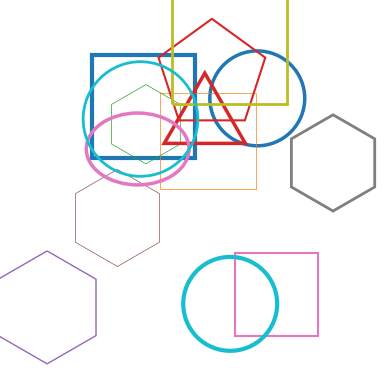[{"shape": "circle", "thickness": 2.5, "radius": 0.62, "center": [0.668, 0.745]}, {"shape": "square", "thickness": 3, "radius": 0.67, "center": [0.373, 0.724]}, {"shape": "square", "thickness": 0.5, "radius": 0.62, "center": [0.539, 0.634]}, {"shape": "hexagon", "thickness": 0.5, "radius": 0.51, "center": [0.379, 0.677]}, {"shape": "pentagon", "thickness": 1.5, "radius": 0.73, "center": [0.55, 0.805]}, {"shape": "triangle", "thickness": 2.5, "radius": 0.61, "center": [0.532, 0.688]}, {"shape": "hexagon", "thickness": 1, "radius": 0.73, "center": [0.122, 0.202]}, {"shape": "hexagon", "thickness": 0.5, "radius": 0.63, "center": [0.305, 0.434]}, {"shape": "square", "thickness": 1.5, "radius": 0.54, "center": [0.719, 0.235]}, {"shape": "oval", "thickness": 2.5, "radius": 0.67, "center": [0.358, 0.613]}, {"shape": "hexagon", "thickness": 2, "radius": 0.62, "center": [0.865, 0.577]}, {"shape": "square", "thickness": 2, "radius": 0.75, "center": [0.595, 0.879]}, {"shape": "circle", "thickness": 3, "radius": 0.61, "center": [0.598, 0.211]}, {"shape": "circle", "thickness": 2, "radius": 0.74, "center": [0.365, 0.691]}]